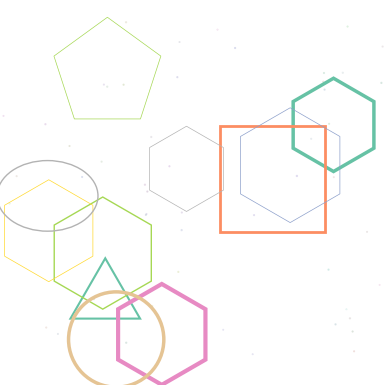[{"shape": "hexagon", "thickness": 2.5, "radius": 0.61, "center": [0.866, 0.676]}, {"shape": "triangle", "thickness": 1.5, "radius": 0.52, "center": [0.273, 0.225]}, {"shape": "square", "thickness": 2, "radius": 0.69, "center": [0.708, 0.536]}, {"shape": "hexagon", "thickness": 0.5, "radius": 0.75, "center": [0.754, 0.571]}, {"shape": "hexagon", "thickness": 3, "radius": 0.65, "center": [0.42, 0.131]}, {"shape": "hexagon", "thickness": 1, "radius": 0.73, "center": [0.267, 0.343]}, {"shape": "pentagon", "thickness": 0.5, "radius": 0.73, "center": [0.279, 0.809]}, {"shape": "hexagon", "thickness": 0.5, "radius": 0.66, "center": [0.127, 0.401]}, {"shape": "circle", "thickness": 2.5, "radius": 0.62, "center": [0.302, 0.118]}, {"shape": "oval", "thickness": 1, "radius": 0.66, "center": [0.123, 0.491]}, {"shape": "hexagon", "thickness": 0.5, "radius": 0.55, "center": [0.484, 0.561]}]